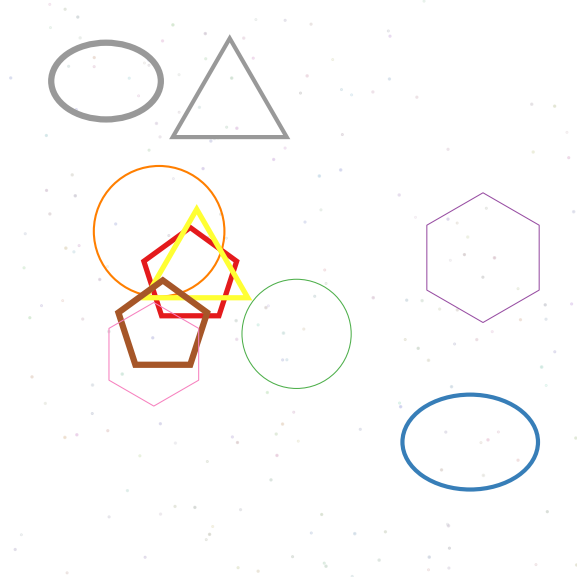[{"shape": "pentagon", "thickness": 2.5, "radius": 0.42, "center": [0.329, 0.521]}, {"shape": "oval", "thickness": 2, "radius": 0.59, "center": [0.814, 0.234]}, {"shape": "circle", "thickness": 0.5, "radius": 0.47, "center": [0.514, 0.421]}, {"shape": "hexagon", "thickness": 0.5, "radius": 0.56, "center": [0.836, 0.553]}, {"shape": "circle", "thickness": 1, "radius": 0.57, "center": [0.276, 0.599]}, {"shape": "triangle", "thickness": 2.5, "radius": 0.51, "center": [0.341, 0.535]}, {"shape": "pentagon", "thickness": 3, "radius": 0.4, "center": [0.282, 0.433]}, {"shape": "hexagon", "thickness": 0.5, "radius": 0.45, "center": [0.266, 0.386]}, {"shape": "triangle", "thickness": 2, "radius": 0.57, "center": [0.398, 0.819]}, {"shape": "oval", "thickness": 3, "radius": 0.47, "center": [0.184, 0.859]}]